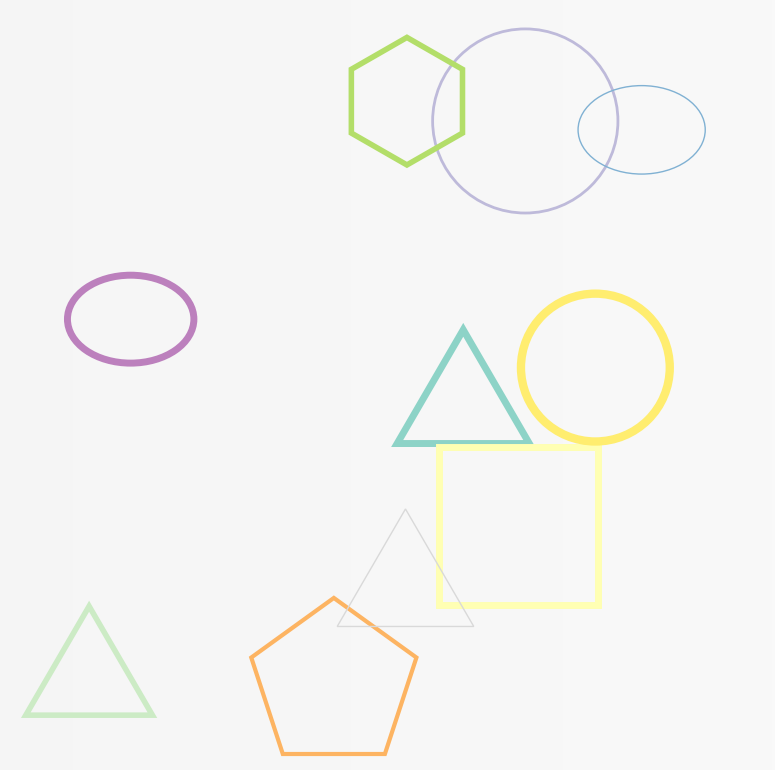[{"shape": "triangle", "thickness": 2.5, "radius": 0.49, "center": [0.598, 0.473]}, {"shape": "square", "thickness": 2.5, "radius": 0.51, "center": [0.669, 0.317]}, {"shape": "circle", "thickness": 1, "radius": 0.6, "center": [0.678, 0.843]}, {"shape": "oval", "thickness": 0.5, "radius": 0.41, "center": [0.828, 0.831]}, {"shape": "pentagon", "thickness": 1.5, "radius": 0.56, "center": [0.431, 0.111]}, {"shape": "hexagon", "thickness": 2, "radius": 0.41, "center": [0.525, 0.869]}, {"shape": "triangle", "thickness": 0.5, "radius": 0.51, "center": [0.523, 0.237]}, {"shape": "oval", "thickness": 2.5, "radius": 0.41, "center": [0.169, 0.586]}, {"shape": "triangle", "thickness": 2, "radius": 0.47, "center": [0.115, 0.118]}, {"shape": "circle", "thickness": 3, "radius": 0.48, "center": [0.768, 0.523]}]